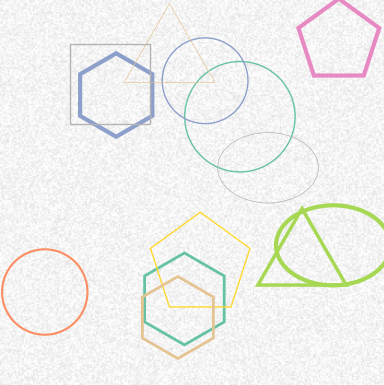[{"shape": "hexagon", "thickness": 2, "radius": 0.6, "center": [0.479, 0.224]}, {"shape": "circle", "thickness": 1, "radius": 0.72, "center": [0.623, 0.697]}, {"shape": "circle", "thickness": 1.5, "radius": 0.55, "center": [0.116, 0.242]}, {"shape": "circle", "thickness": 1, "radius": 0.56, "center": [0.533, 0.79]}, {"shape": "hexagon", "thickness": 3, "radius": 0.54, "center": [0.302, 0.753]}, {"shape": "pentagon", "thickness": 3, "radius": 0.55, "center": [0.88, 0.893]}, {"shape": "oval", "thickness": 3, "radius": 0.74, "center": [0.865, 0.363]}, {"shape": "triangle", "thickness": 2.5, "radius": 0.66, "center": [0.785, 0.326]}, {"shape": "pentagon", "thickness": 1, "radius": 0.68, "center": [0.52, 0.313]}, {"shape": "hexagon", "thickness": 2, "radius": 0.53, "center": [0.462, 0.175]}, {"shape": "triangle", "thickness": 0.5, "radius": 0.68, "center": [0.44, 0.854]}, {"shape": "square", "thickness": 1, "radius": 0.52, "center": [0.285, 0.782]}, {"shape": "oval", "thickness": 0.5, "radius": 0.65, "center": [0.696, 0.564]}]